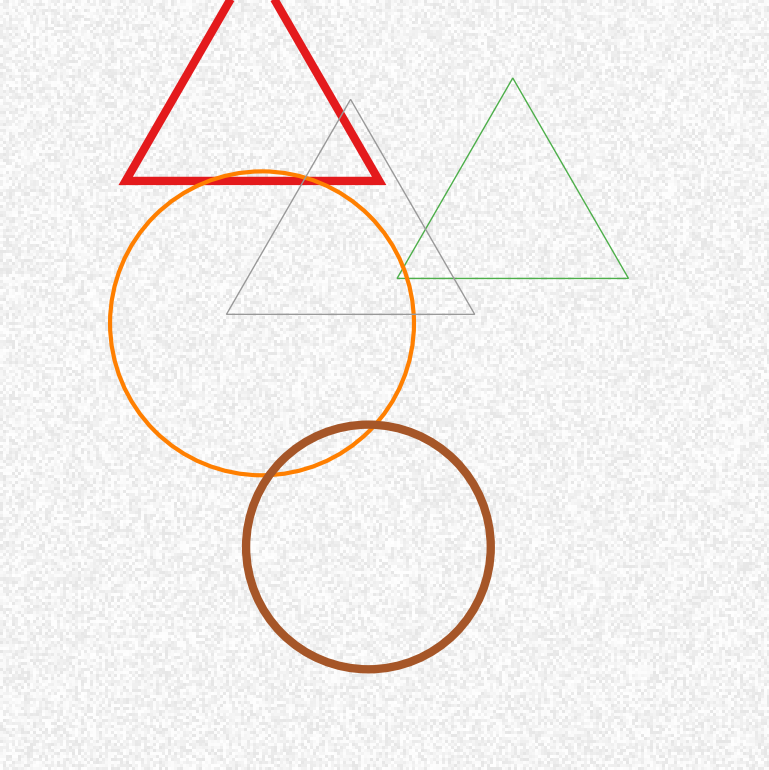[{"shape": "triangle", "thickness": 3, "radius": 0.95, "center": [0.328, 0.86]}, {"shape": "triangle", "thickness": 0.5, "radius": 0.87, "center": [0.666, 0.725]}, {"shape": "circle", "thickness": 1.5, "radius": 0.99, "center": [0.34, 0.58]}, {"shape": "circle", "thickness": 3, "radius": 0.79, "center": [0.478, 0.29]}, {"shape": "triangle", "thickness": 0.5, "radius": 0.93, "center": [0.455, 0.685]}]